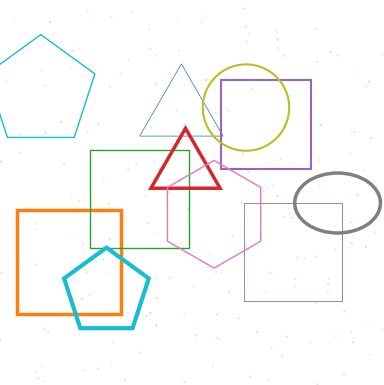[{"shape": "triangle", "thickness": 0.5, "radius": 0.63, "center": [0.471, 0.709]}, {"shape": "square", "thickness": 2.5, "radius": 0.68, "center": [0.18, 0.319]}, {"shape": "square", "thickness": 1, "radius": 0.64, "center": [0.363, 0.484]}, {"shape": "triangle", "thickness": 2.5, "radius": 0.52, "center": [0.482, 0.563]}, {"shape": "square", "thickness": 1.5, "radius": 0.58, "center": [0.691, 0.677]}, {"shape": "square", "thickness": 0.5, "radius": 0.64, "center": [0.761, 0.345]}, {"shape": "hexagon", "thickness": 1, "radius": 0.7, "center": [0.556, 0.443]}, {"shape": "oval", "thickness": 2.5, "radius": 0.56, "center": [0.877, 0.473]}, {"shape": "circle", "thickness": 1.5, "radius": 0.56, "center": [0.639, 0.721]}, {"shape": "pentagon", "thickness": 1, "radius": 0.74, "center": [0.106, 0.762]}, {"shape": "pentagon", "thickness": 3, "radius": 0.58, "center": [0.276, 0.241]}]